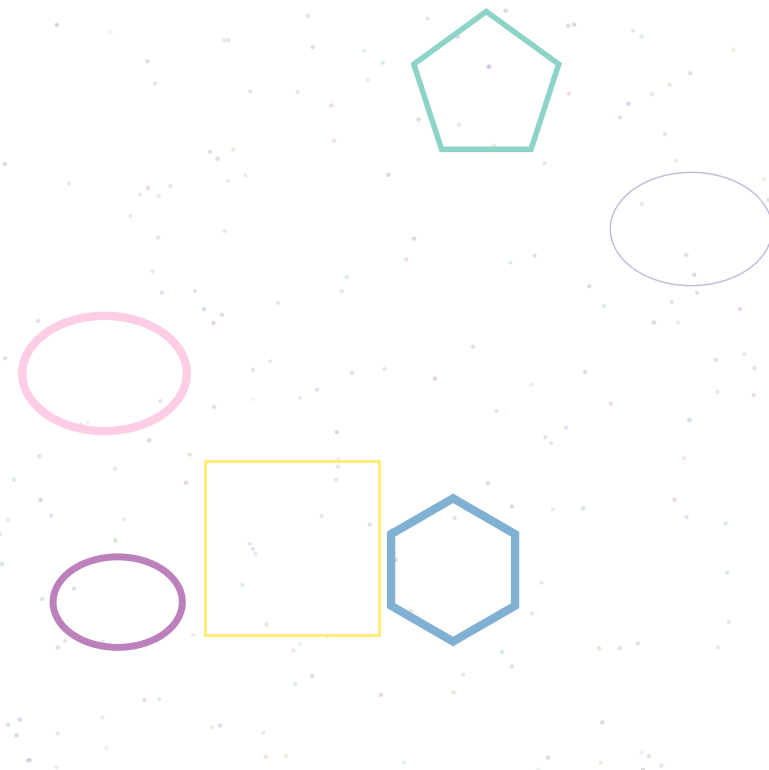[{"shape": "pentagon", "thickness": 2, "radius": 0.49, "center": [0.632, 0.886]}, {"shape": "oval", "thickness": 0.5, "radius": 0.53, "center": [0.898, 0.703]}, {"shape": "hexagon", "thickness": 3, "radius": 0.46, "center": [0.588, 0.26]}, {"shape": "oval", "thickness": 3, "radius": 0.53, "center": [0.136, 0.515]}, {"shape": "oval", "thickness": 2.5, "radius": 0.42, "center": [0.153, 0.218]}, {"shape": "square", "thickness": 1, "radius": 0.56, "center": [0.379, 0.289]}]